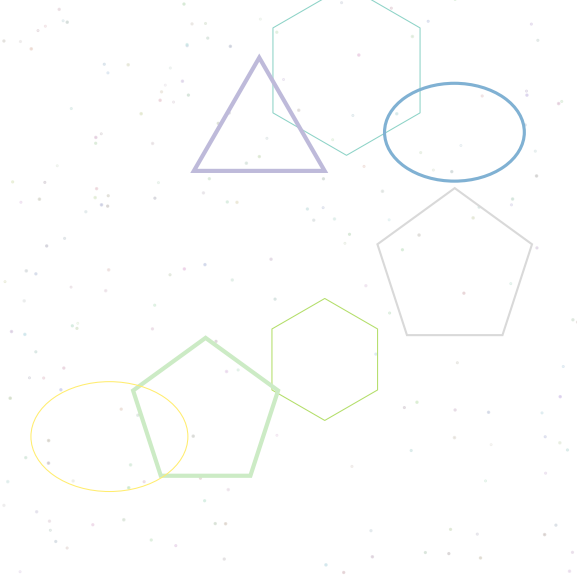[{"shape": "hexagon", "thickness": 0.5, "radius": 0.74, "center": [0.6, 0.877]}, {"shape": "triangle", "thickness": 2, "radius": 0.65, "center": [0.449, 0.769]}, {"shape": "oval", "thickness": 1.5, "radius": 0.61, "center": [0.787, 0.77]}, {"shape": "hexagon", "thickness": 0.5, "radius": 0.53, "center": [0.562, 0.377]}, {"shape": "pentagon", "thickness": 1, "radius": 0.7, "center": [0.787, 0.533]}, {"shape": "pentagon", "thickness": 2, "radius": 0.66, "center": [0.356, 0.282]}, {"shape": "oval", "thickness": 0.5, "radius": 0.68, "center": [0.189, 0.243]}]